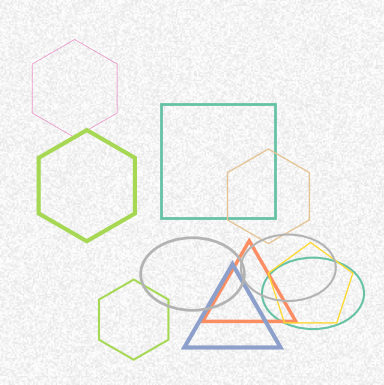[{"shape": "oval", "thickness": 1.5, "radius": 0.66, "center": [0.813, 0.238]}, {"shape": "square", "thickness": 2, "radius": 0.74, "center": [0.566, 0.581]}, {"shape": "triangle", "thickness": 2.5, "radius": 0.7, "center": [0.647, 0.235]}, {"shape": "triangle", "thickness": 3, "radius": 0.72, "center": [0.604, 0.17]}, {"shape": "hexagon", "thickness": 0.5, "radius": 0.64, "center": [0.194, 0.77]}, {"shape": "hexagon", "thickness": 1.5, "radius": 0.52, "center": [0.347, 0.17]}, {"shape": "hexagon", "thickness": 3, "radius": 0.72, "center": [0.225, 0.518]}, {"shape": "pentagon", "thickness": 1, "radius": 0.58, "center": [0.807, 0.255]}, {"shape": "hexagon", "thickness": 1, "radius": 0.61, "center": [0.697, 0.49]}, {"shape": "oval", "thickness": 1.5, "radius": 0.62, "center": [0.749, 0.305]}, {"shape": "oval", "thickness": 2, "radius": 0.67, "center": [0.5, 0.288]}]